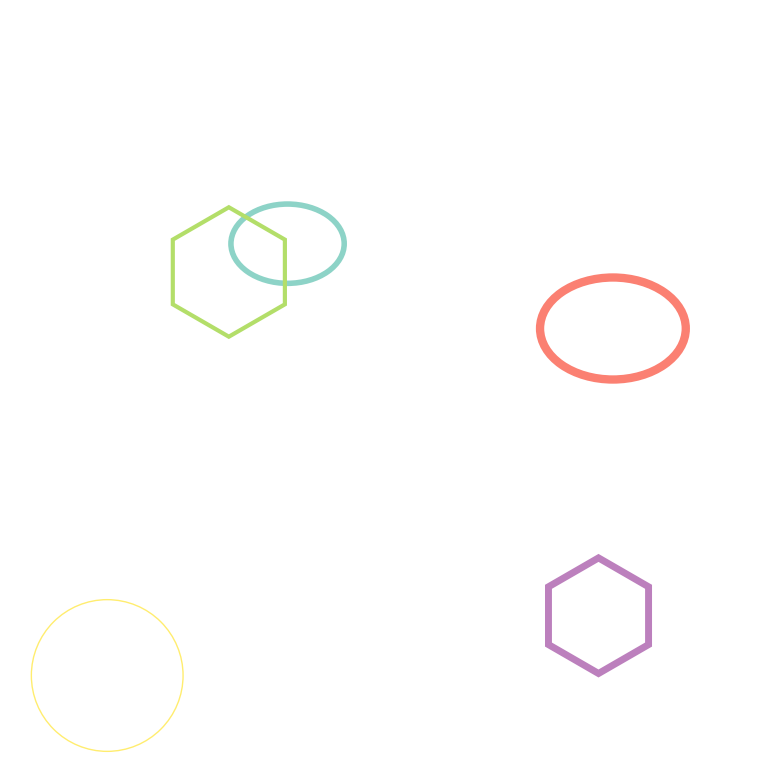[{"shape": "oval", "thickness": 2, "radius": 0.37, "center": [0.373, 0.684]}, {"shape": "oval", "thickness": 3, "radius": 0.47, "center": [0.796, 0.573]}, {"shape": "hexagon", "thickness": 1.5, "radius": 0.42, "center": [0.297, 0.647]}, {"shape": "hexagon", "thickness": 2.5, "radius": 0.38, "center": [0.777, 0.2]}, {"shape": "circle", "thickness": 0.5, "radius": 0.49, "center": [0.139, 0.123]}]